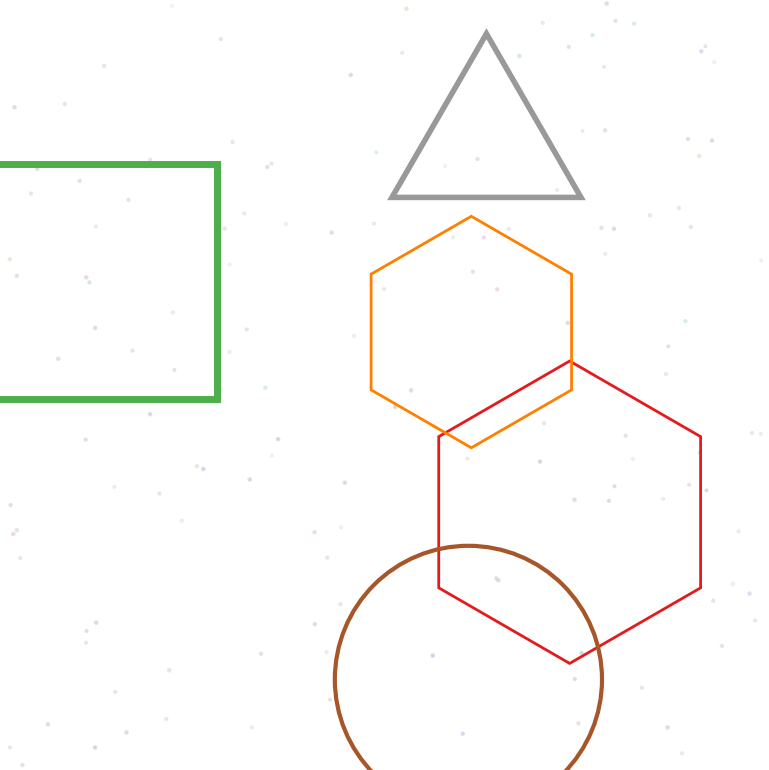[{"shape": "hexagon", "thickness": 1, "radius": 0.98, "center": [0.74, 0.335]}, {"shape": "square", "thickness": 2.5, "radius": 0.76, "center": [0.13, 0.634]}, {"shape": "hexagon", "thickness": 1, "radius": 0.75, "center": [0.612, 0.569]}, {"shape": "circle", "thickness": 1.5, "radius": 0.87, "center": [0.608, 0.118]}, {"shape": "triangle", "thickness": 2, "radius": 0.71, "center": [0.632, 0.814]}]